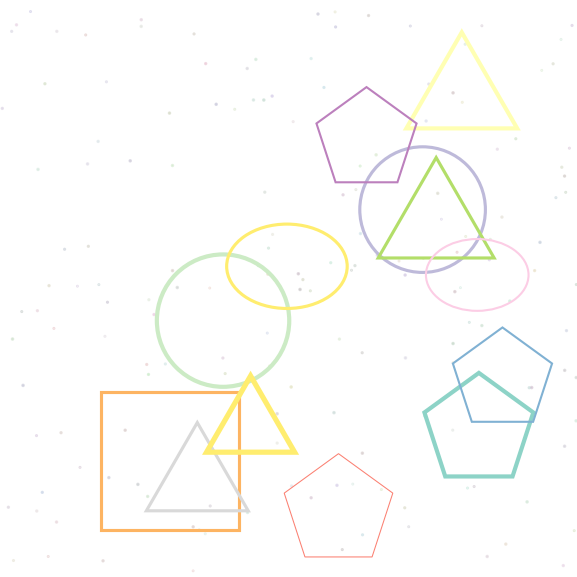[{"shape": "pentagon", "thickness": 2, "radius": 0.5, "center": [0.829, 0.254]}, {"shape": "triangle", "thickness": 2, "radius": 0.55, "center": [0.8, 0.832]}, {"shape": "circle", "thickness": 1.5, "radius": 0.54, "center": [0.732, 0.636]}, {"shape": "pentagon", "thickness": 0.5, "radius": 0.49, "center": [0.586, 0.115]}, {"shape": "pentagon", "thickness": 1, "radius": 0.45, "center": [0.87, 0.342]}, {"shape": "square", "thickness": 1.5, "radius": 0.6, "center": [0.295, 0.202]}, {"shape": "triangle", "thickness": 1.5, "radius": 0.58, "center": [0.755, 0.61]}, {"shape": "oval", "thickness": 1, "radius": 0.44, "center": [0.826, 0.523]}, {"shape": "triangle", "thickness": 1.5, "radius": 0.51, "center": [0.342, 0.166]}, {"shape": "pentagon", "thickness": 1, "radius": 0.46, "center": [0.635, 0.757]}, {"shape": "circle", "thickness": 2, "radius": 0.57, "center": [0.386, 0.444]}, {"shape": "oval", "thickness": 1.5, "radius": 0.52, "center": [0.497, 0.538]}, {"shape": "triangle", "thickness": 2.5, "radius": 0.44, "center": [0.434, 0.26]}]